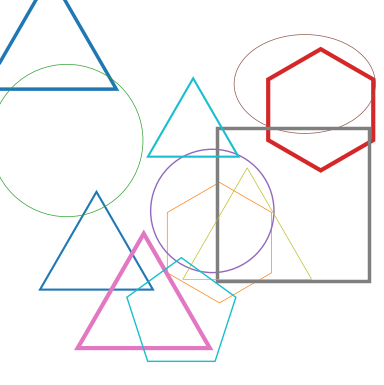[{"shape": "triangle", "thickness": 2.5, "radius": 0.99, "center": [0.131, 0.867]}, {"shape": "triangle", "thickness": 1.5, "radius": 0.85, "center": [0.251, 0.332]}, {"shape": "hexagon", "thickness": 0.5, "radius": 0.78, "center": [0.57, 0.37]}, {"shape": "circle", "thickness": 0.5, "radius": 0.99, "center": [0.173, 0.635]}, {"shape": "hexagon", "thickness": 3, "radius": 0.79, "center": [0.833, 0.715]}, {"shape": "circle", "thickness": 1, "radius": 0.8, "center": [0.551, 0.452]}, {"shape": "oval", "thickness": 0.5, "radius": 0.92, "center": [0.792, 0.782]}, {"shape": "triangle", "thickness": 3, "radius": 0.99, "center": [0.373, 0.195]}, {"shape": "square", "thickness": 2.5, "radius": 0.99, "center": [0.761, 0.469]}, {"shape": "triangle", "thickness": 0.5, "radius": 0.97, "center": [0.642, 0.371]}, {"shape": "pentagon", "thickness": 1, "radius": 0.74, "center": [0.471, 0.182]}, {"shape": "triangle", "thickness": 1.5, "radius": 0.68, "center": [0.502, 0.661]}]